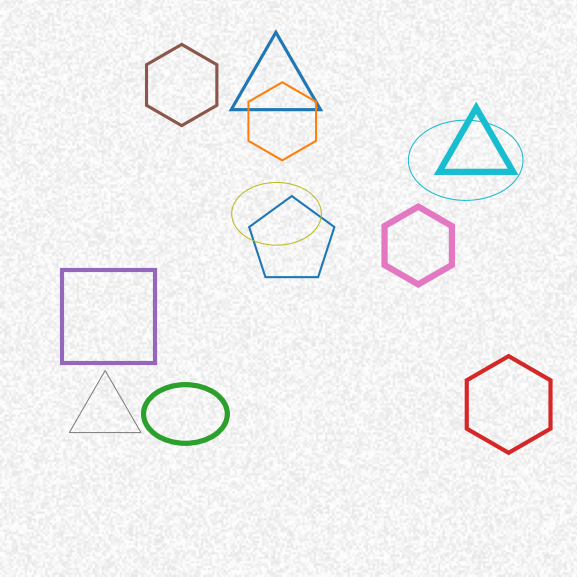[{"shape": "pentagon", "thickness": 1, "radius": 0.39, "center": [0.505, 0.582]}, {"shape": "triangle", "thickness": 1.5, "radius": 0.45, "center": [0.478, 0.854]}, {"shape": "hexagon", "thickness": 1, "radius": 0.34, "center": [0.489, 0.789]}, {"shape": "oval", "thickness": 2.5, "radius": 0.36, "center": [0.321, 0.282]}, {"shape": "hexagon", "thickness": 2, "radius": 0.42, "center": [0.881, 0.299]}, {"shape": "square", "thickness": 2, "radius": 0.4, "center": [0.189, 0.45]}, {"shape": "hexagon", "thickness": 1.5, "radius": 0.35, "center": [0.315, 0.852]}, {"shape": "hexagon", "thickness": 3, "radius": 0.34, "center": [0.724, 0.574]}, {"shape": "triangle", "thickness": 0.5, "radius": 0.36, "center": [0.182, 0.286]}, {"shape": "oval", "thickness": 0.5, "radius": 0.39, "center": [0.479, 0.629]}, {"shape": "triangle", "thickness": 3, "radius": 0.37, "center": [0.825, 0.738]}, {"shape": "oval", "thickness": 0.5, "radius": 0.5, "center": [0.806, 0.722]}]